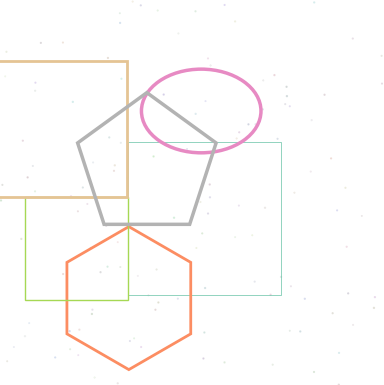[{"shape": "square", "thickness": 0.5, "radius": 1.0, "center": [0.532, 0.433]}, {"shape": "hexagon", "thickness": 2, "radius": 0.93, "center": [0.335, 0.226]}, {"shape": "oval", "thickness": 2.5, "radius": 0.78, "center": [0.523, 0.712]}, {"shape": "square", "thickness": 1, "radius": 0.67, "center": [0.199, 0.354]}, {"shape": "square", "thickness": 2, "radius": 0.89, "center": [0.152, 0.665]}, {"shape": "pentagon", "thickness": 2.5, "radius": 0.95, "center": [0.381, 0.57]}]